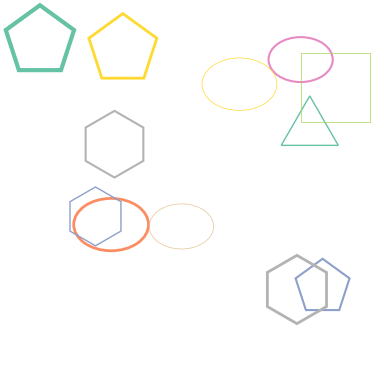[{"shape": "pentagon", "thickness": 3, "radius": 0.47, "center": [0.104, 0.893]}, {"shape": "triangle", "thickness": 1, "radius": 0.43, "center": [0.805, 0.665]}, {"shape": "oval", "thickness": 2, "radius": 0.49, "center": [0.289, 0.417]}, {"shape": "hexagon", "thickness": 1, "radius": 0.38, "center": [0.248, 0.438]}, {"shape": "pentagon", "thickness": 1.5, "radius": 0.37, "center": [0.838, 0.254]}, {"shape": "oval", "thickness": 1.5, "radius": 0.42, "center": [0.781, 0.845]}, {"shape": "square", "thickness": 0.5, "radius": 0.45, "center": [0.871, 0.773]}, {"shape": "oval", "thickness": 0.5, "radius": 0.49, "center": [0.622, 0.781]}, {"shape": "pentagon", "thickness": 2, "radius": 0.46, "center": [0.319, 0.872]}, {"shape": "oval", "thickness": 0.5, "radius": 0.42, "center": [0.471, 0.412]}, {"shape": "hexagon", "thickness": 2, "radius": 0.44, "center": [0.771, 0.248]}, {"shape": "hexagon", "thickness": 1.5, "radius": 0.43, "center": [0.297, 0.625]}]